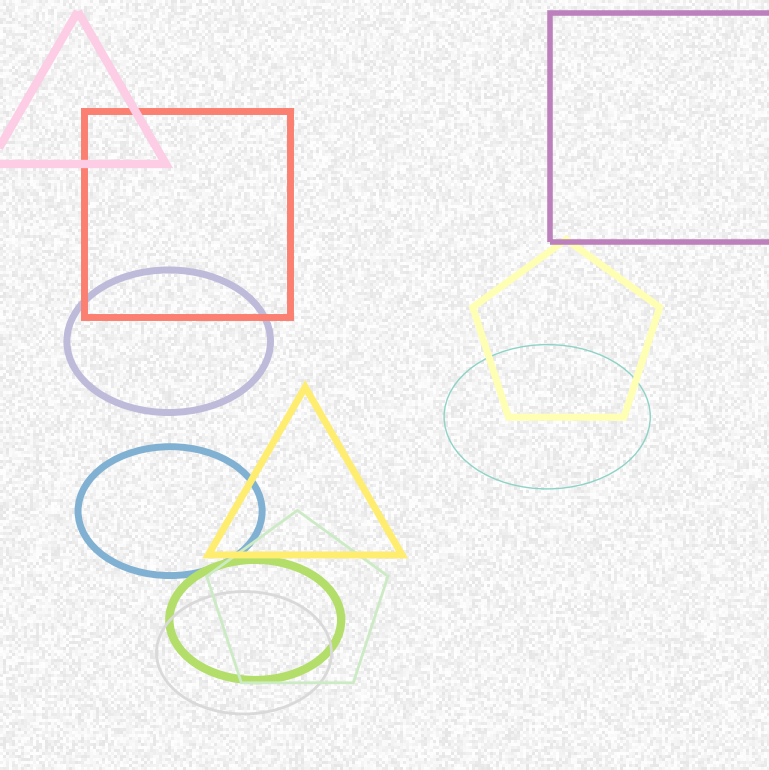[{"shape": "oval", "thickness": 0.5, "radius": 0.67, "center": [0.711, 0.459]}, {"shape": "pentagon", "thickness": 2.5, "radius": 0.64, "center": [0.735, 0.562]}, {"shape": "oval", "thickness": 2.5, "radius": 0.66, "center": [0.219, 0.557]}, {"shape": "square", "thickness": 2.5, "radius": 0.67, "center": [0.243, 0.722]}, {"shape": "oval", "thickness": 2.5, "radius": 0.6, "center": [0.221, 0.336]}, {"shape": "oval", "thickness": 3, "radius": 0.56, "center": [0.331, 0.195]}, {"shape": "triangle", "thickness": 3, "radius": 0.66, "center": [0.101, 0.853]}, {"shape": "oval", "thickness": 1, "radius": 0.57, "center": [0.317, 0.152]}, {"shape": "square", "thickness": 2, "radius": 0.74, "center": [0.863, 0.835]}, {"shape": "pentagon", "thickness": 1, "radius": 0.62, "center": [0.386, 0.213]}, {"shape": "triangle", "thickness": 2.5, "radius": 0.73, "center": [0.396, 0.352]}]